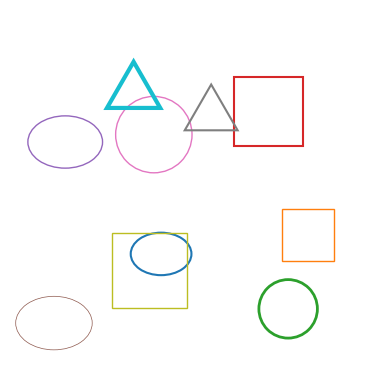[{"shape": "oval", "thickness": 1.5, "radius": 0.39, "center": [0.418, 0.34]}, {"shape": "square", "thickness": 1, "radius": 0.34, "center": [0.8, 0.389]}, {"shape": "circle", "thickness": 2, "radius": 0.38, "center": [0.748, 0.198]}, {"shape": "square", "thickness": 1.5, "radius": 0.45, "center": [0.698, 0.711]}, {"shape": "oval", "thickness": 1, "radius": 0.48, "center": [0.169, 0.631]}, {"shape": "oval", "thickness": 0.5, "radius": 0.5, "center": [0.14, 0.161]}, {"shape": "circle", "thickness": 1, "radius": 0.5, "center": [0.4, 0.65]}, {"shape": "triangle", "thickness": 1.5, "radius": 0.4, "center": [0.549, 0.701]}, {"shape": "square", "thickness": 1, "radius": 0.49, "center": [0.39, 0.297]}, {"shape": "triangle", "thickness": 3, "radius": 0.4, "center": [0.347, 0.76]}]